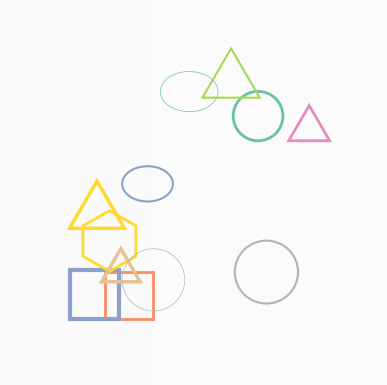[{"shape": "oval", "thickness": 0.5, "radius": 0.37, "center": [0.488, 0.762]}, {"shape": "circle", "thickness": 2, "radius": 0.32, "center": [0.666, 0.699]}, {"shape": "square", "thickness": 2, "radius": 0.31, "center": [0.334, 0.233]}, {"shape": "oval", "thickness": 1.5, "radius": 0.33, "center": [0.381, 0.522]}, {"shape": "square", "thickness": 3, "radius": 0.32, "center": [0.243, 0.235]}, {"shape": "triangle", "thickness": 2, "radius": 0.3, "center": [0.798, 0.665]}, {"shape": "triangle", "thickness": 1.5, "radius": 0.43, "center": [0.596, 0.789]}, {"shape": "triangle", "thickness": 2.5, "radius": 0.41, "center": [0.25, 0.448]}, {"shape": "hexagon", "thickness": 2, "radius": 0.39, "center": [0.282, 0.374]}, {"shape": "triangle", "thickness": 2.5, "radius": 0.29, "center": [0.312, 0.297]}, {"shape": "circle", "thickness": 0.5, "radius": 0.4, "center": [0.396, 0.273]}, {"shape": "circle", "thickness": 1.5, "radius": 0.41, "center": [0.687, 0.293]}]